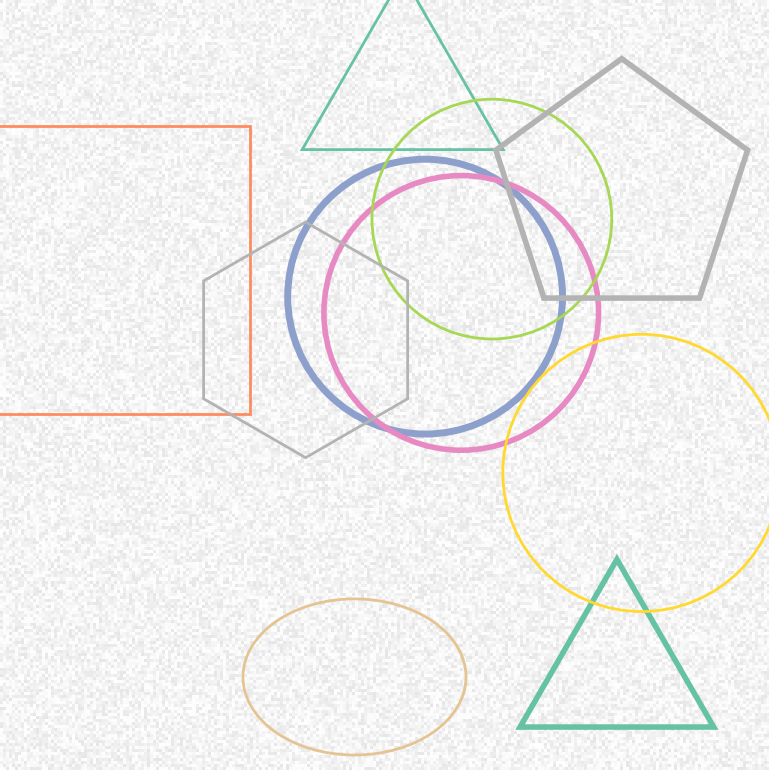[{"shape": "triangle", "thickness": 2, "radius": 0.73, "center": [0.801, 0.128]}, {"shape": "triangle", "thickness": 1, "radius": 0.75, "center": [0.523, 0.881]}, {"shape": "square", "thickness": 1, "radius": 0.93, "center": [0.138, 0.649]}, {"shape": "circle", "thickness": 2.5, "radius": 0.89, "center": [0.552, 0.615]}, {"shape": "circle", "thickness": 2, "radius": 0.89, "center": [0.599, 0.594]}, {"shape": "circle", "thickness": 1, "radius": 0.78, "center": [0.639, 0.715]}, {"shape": "circle", "thickness": 1, "radius": 0.9, "center": [0.833, 0.386]}, {"shape": "oval", "thickness": 1, "radius": 0.72, "center": [0.46, 0.121]}, {"shape": "hexagon", "thickness": 1, "radius": 0.77, "center": [0.397, 0.559]}, {"shape": "pentagon", "thickness": 2, "radius": 0.86, "center": [0.807, 0.752]}]